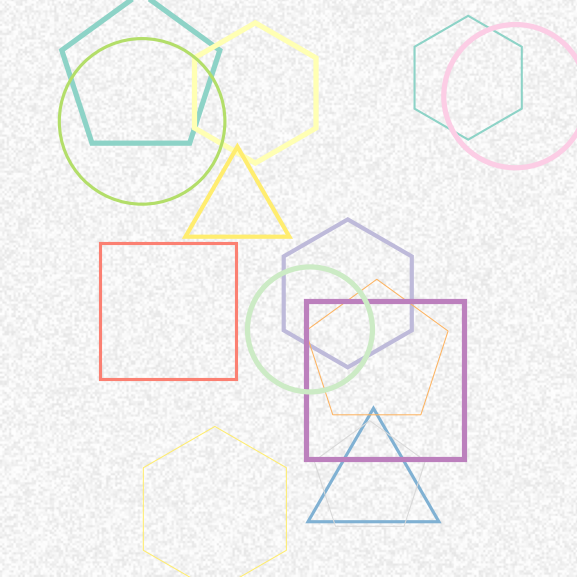[{"shape": "hexagon", "thickness": 1, "radius": 0.54, "center": [0.811, 0.865]}, {"shape": "pentagon", "thickness": 2.5, "radius": 0.72, "center": [0.244, 0.868]}, {"shape": "hexagon", "thickness": 2.5, "radius": 0.61, "center": [0.442, 0.838]}, {"shape": "hexagon", "thickness": 2, "radius": 0.64, "center": [0.602, 0.491]}, {"shape": "square", "thickness": 1.5, "radius": 0.59, "center": [0.291, 0.461]}, {"shape": "triangle", "thickness": 1.5, "radius": 0.65, "center": [0.647, 0.161]}, {"shape": "pentagon", "thickness": 0.5, "radius": 0.65, "center": [0.652, 0.386]}, {"shape": "circle", "thickness": 1.5, "radius": 0.72, "center": [0.246, 0.789]}, {"shape": "circle", "thickness": 2.5, "radius": 0.62, "center": [0.892, 0.833]}, {"shape": "pentagon", "thickness": 0.5, "radius": 0.51, "center": [0.64, 0.17]}, {"shape": "square", "thickness": 2.5, "radius": 0.68, "center": [0.667, 0.342]}, {"shape": "circle", "thickness": 2.5, "radius": 0.54, "center": [0.537, 0.429]}, {"shape": "hexagon", "thickness": 0.5, "radius": 0.72, "center": [0.372, 0.118]}, {"shape": "triangle", "thickness": 2, "radius": 0.52, "center": [0.411, 0.641]}]